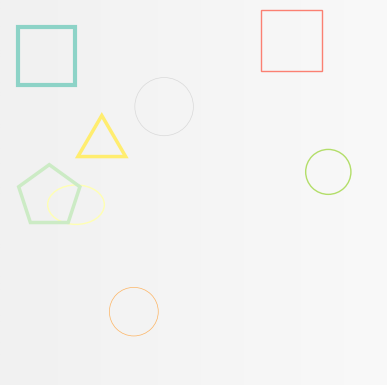[{"shape": "square", "thickness": 3, "radius": 0.37, "center": [0.12, 0.855]}, {"shape": "oval", "thickness": 1, "radius": 0.37, "center": [0.196, 0.468]}, {"shape": "square", "thickness": 1, "radius": 0.4, "center": [0.752, 0.894]}, {"shape": "circle", "thickness": 0.5, "radius": 0.32, "center": [0.345, 0.191]}, {"shape": "circle", "thickness": 1, "radius": 0.29, "center": [0.847, 0.554]}, {"shape": "circle", "thickness": 0.5, "radius": 0.38, "center": [0.423, 0.723]}, {"shape": "pentagon", "thickness": 2.5, "radius": 0.42, "center": [0.127, 0.489]}, {"shape": "triangle", "thickness": 2.5, "radius": 0.36, "center": [0.263, 0.629]}]